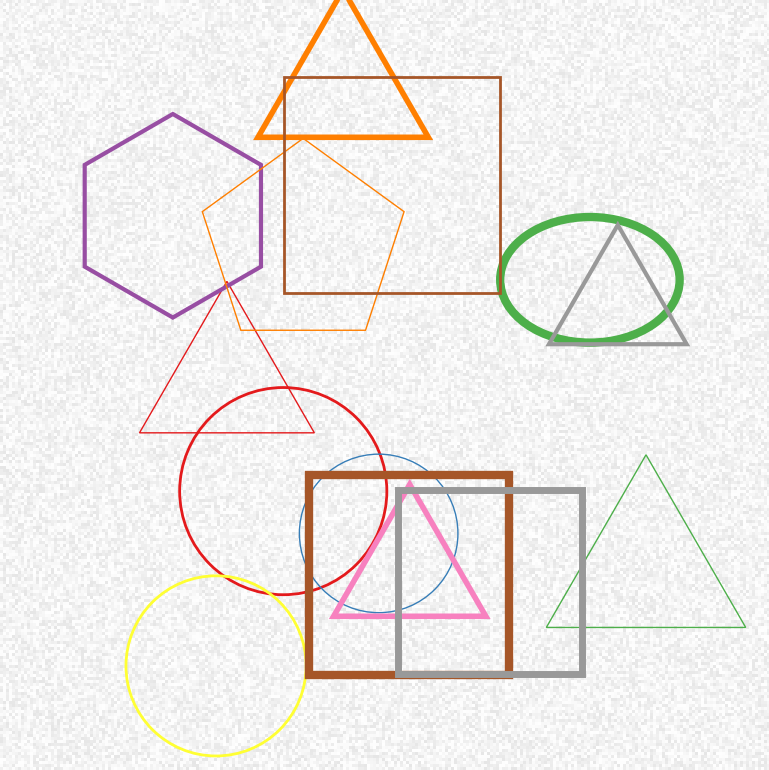[{"shape": "triangle", "thickness": 0.5, "radius": 0.66, "center": [0.295, 0.503]}, {"shape": "circle", "thickness": 1, "radius": 0.67, "center": [0.368, 0.362]}, {"shape": "circle", "thickness": 0.5, "radius": 0.51, "center": [0.492, 0.307]}, {"shape": "oval", "thickness": 3, "radius": 0.58, "center": [0.766, 0.637]}, {"shape": "triangle", "thickness": 0.5, "radius": 0.75, "center": [0.839, 0.26]}, {"shape": "hexagon", "thickness": 1.5, "radius": 0.66, "center": [0.224, 0.72]}, {"shape": "triangle", "thickness": 2, "radius": 0.64, "center": [0.446, 0.886]}, {"shape": "pentagon", "thickness": 0.5, "radius": 0.69, "center": [0.394, 0.683]}, {"shape": "circle", "thickness": 1, "radius": 0.58, "center": [0.281, 0.135]}, {"shape": "square", "thickness": 1, "radius": 0.7, "center": [0.509, 0.759]}, {"shape": "square", "thickness": 3, "radius": 0.65, "center": [0.531, 0.253]}, {"shape": "triangle", "thickness": 2, "radius": 0.57, "center": [0.532, 0.257]}, {"shape": "square", "thickness": 2.5, "radius": 0.6, "center": [0.636, 0.244]}, {"shape": "triangle", "thickness": 1.5, "radius": 0.52, "center": [0.802, 0.605]}]